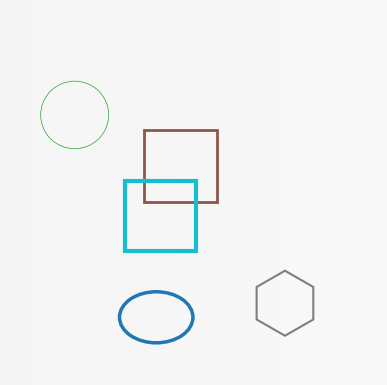[{"shape": "oval", "thickness": 2.5, "radius": 0.47, "center": [0.403, 0.176]}, {"shape": "circle", "thickness": 0.5, "radius": 0.44, "center": [0.193, 0.701]}, {"shape": "square", "thickness": 2, "radius": 0.47, "center": [0.465, 0.569]}, {"shape": "hexagon", "thickness": 1.5, "radius": 0.42, "center": [0.735, 0.212]}, {"shape": "square", "thickness": 3, "radius": 0.46, "center": [0.414, 0.44]}]